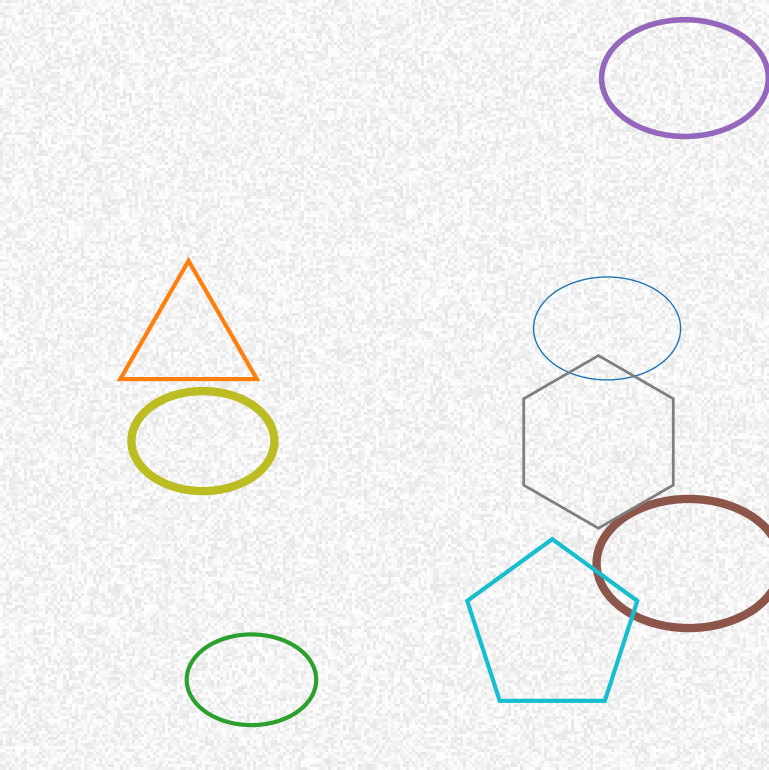[{"shape": "oval", "thickness": 0.5, "radius": 0.48, "center": [0.788, 0.573]}, {"shape": "triangle", "thickness": 1.5, "radius": 0.51, "center": [0.245, 0.559]}, {"shape": "oval", "thickness": 1.5, "radius": 0.42, "center": [0.327, 0.117]}, {"shape": "oval", "thickness": 2, "radius": 0.54, "center": [0.89, 0.899]}, {"shape": "oval", "thickness": 3, "radius": 0.6, "center": [0.895, 0.268]}, {"shape": "hexagon", "thickness": 1, "radius": 0.56, "center": [0.777, 0.426]}, {"shape": "oval", "thickness": 3, "radius": 0.46, "center": [0.263, 0.427]}, {"shape": "pentagon", "thickness": 1.5, "radius": 0.58, "center": [0.717, 0.184]}]